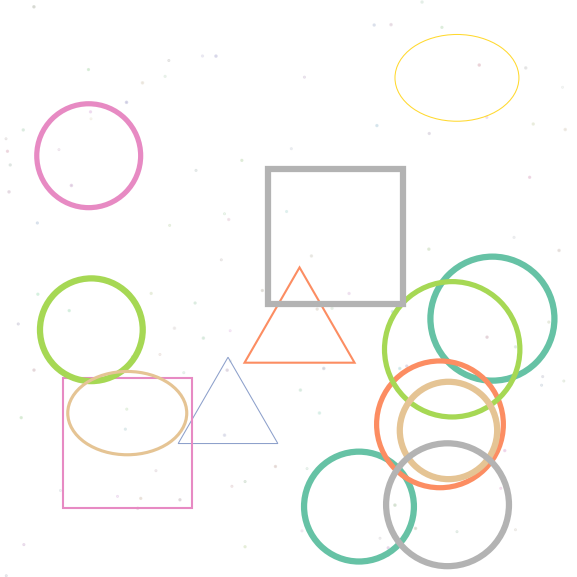[{"shape": "circle", "thickness": 3, "radius": 0.54, "center": [0.853, 0.447]}, {"shape": "circle", "thickness": 3, "radius": 0.48, "center": [0.622, 0.122]}, {"shape": "triangle", "thickness": 1, "radius": 0.55, "center": [0.519, 0.426]}, {"shape": "circle", "thickness": 2.5, "radius": 0.55, "center": [0.762, 0.264]}, {"shape": "triangle", "thickness": 0.5, "radius": 0.5, "center": [0.395, 0.281]}, {"shape": "circle", "thickness": 2.5, "radius": 0.45, "center": [0.154, 0.73]}, {"shape": "square", "thickness": 1, "radius": 0.56, "center": [0.221, 0.233]}, {"shape": "circle", "thickness": 3, "radius": 0.44, "center": [0.158, 0.428]}, {"shape": "circle", "thickness": 2.5, "radius": 0.59, "center": [0.783, 0.394]}, {"shape": "oval", "thickness": 0.5, "radius": 0.54, "center": [0.791, 0.864]}, {"shape": "circle", "thickness": 3, "radius": 0.42, "center": [0.777, 0.254]}, {"shape": "oval", "thickness": 1.5, "radius": 0.52, "center": [0.22, 0.284]}, {"shape": "square", "thickness": 3, "radius": 0.58, "center": [0.581, 0.589]}, {"shape": "circle", "thickness": 3, "radius": 0.53, "center": [0.775, 0.125]}]